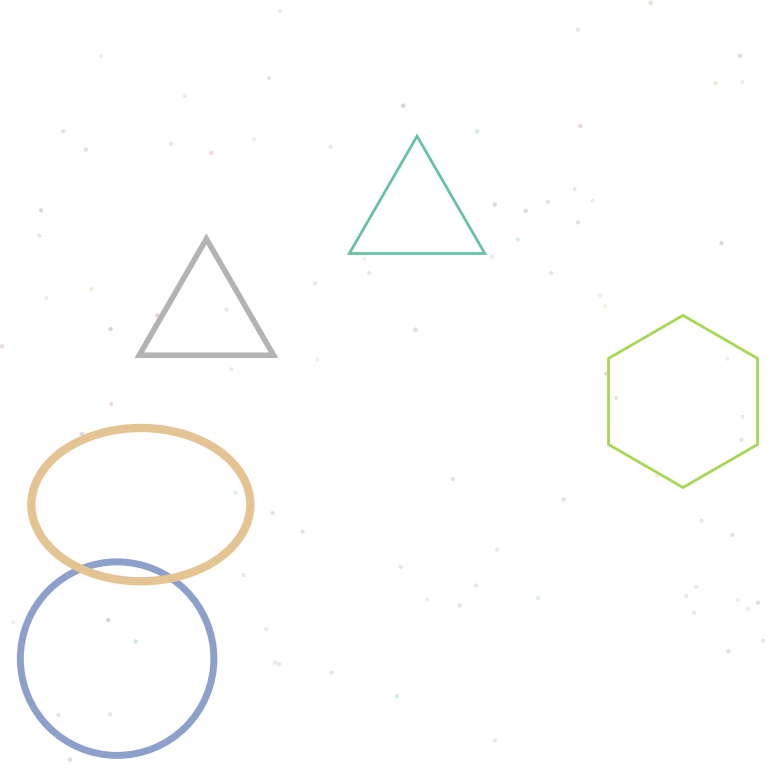[{"shape": "triangle", "thickness": 1, "radius": 0.51, "center": [0.542, 0.722]}, {"shape": "circle", "thickness": 2.5, "radius": 0.63, "center": [0.152, 0.145]}, {"shape": "hexagon", "thickness": 1, "radius": 0.56, "center": [0.887, 0.479]}, {"shape": "oval", "thickness": 3, "radius": 0.71, "center": [0.183, 0.345]}, {"shape": "triangle", "thickness": 2, "radius": 0.5, "center": [0.268, 0.589]}]